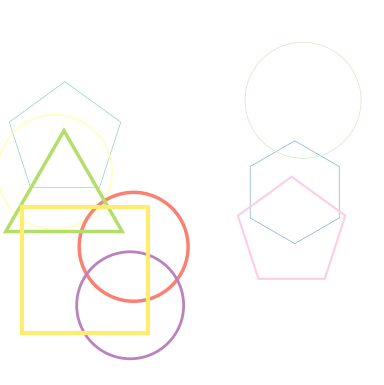[{"shape": "pentagon", "thickness": 0.5, "radius": 0.76, "center": [0.169, 0.636]}, {"shape": "circle", "thickness": 1, "radius": 0.74, "center": [0.143, 0.553]}, {"shape": "circle", "thickness": 2.5, "radius": 0.71, "center": [0.347, 0.359]}, {"shape": "hexagon", "thickness": 0.5, "radius": 0.67, "center": [0.766, 0.501]}, {"shape": "triangle", "thickness": 2.5, "radius": 0.87, "center": [0.166, 0.486]}, {"shape": "pentagon", "thickness": 1.5, "radius": 0.73, "center": [0.757, 0.394]}, {"shape": "circle", "thickness": 2, "radius": 0.69, "center": [0.338, 0.207]}, {"shape": "circle", "thickness": 0.5, "radius": 0.75, "center": [0.787, 0.74]}, {"shape": "square", "thickness": 3, "radius": 0.82, "center": [0.221, 0.299]}]